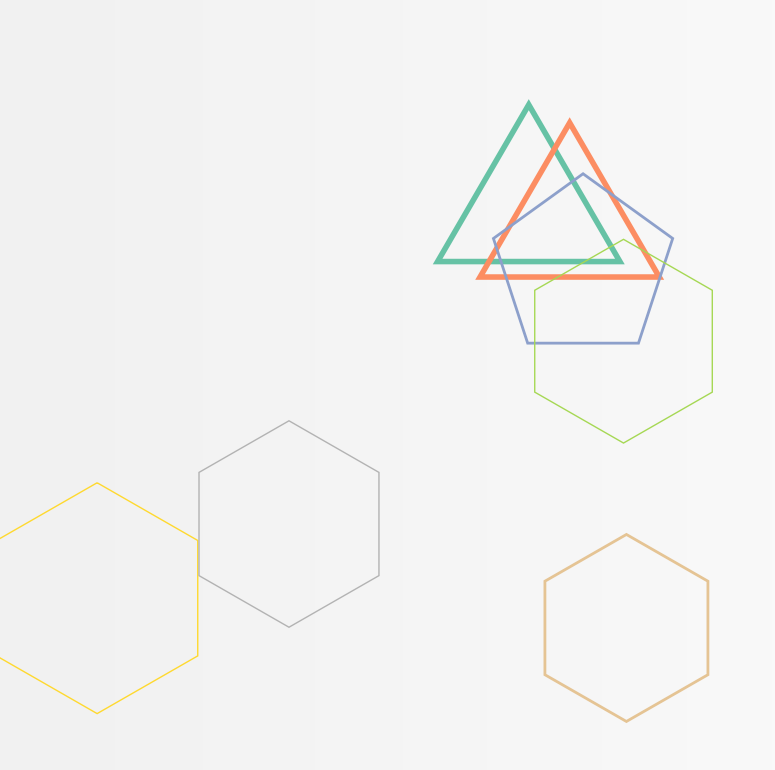[{"shape": "triangle", "thickness": 2, "radius": 0.68, "center": [0.682, 0.728]}, {"shape": "triangle", "thickness": 2, "radius": 0.67, "center": [0.735, 0.707]}, {"shape": "pentagon", "thickness": 1, "radius": 0.61, "center": [0.752, 0.653]}, {"shape": "hexagon", "thickness": 0.5, "radius": 0.66, "center": [0.805, 0.557]}, {"shape": "hexagon", "thickness": 0.5, "radius": 0.75, "center": [0.125, 0.223]}, {"shape": "hexagon", "thickness": 1, "radius": 0.61, "center": [0.808, 0.184]}, {"shape": "hexagon", "thickness": 0.5, "radius": 0.67, "center": [0.373, 0.319]}]